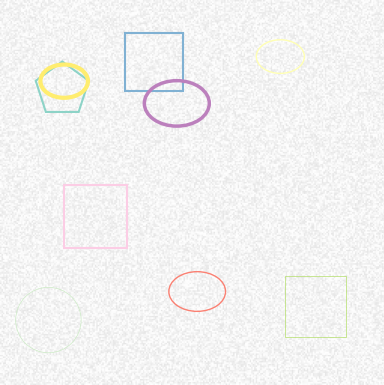[{"shape": "pentagon", "thickness": 1.5, "radius": 0.36, "center": [0.162, 0.768]}, {"shape": "oval", "thickness": 1, "radius": 0.31, "center": [0.728, 0.853]}, {"shape": "oval", "thickness": 1, "radius": 0.37, "center": [0.512, 0.243]}, {"shape": "square", "thickness": 1.5, "radius": 0.38, "center": [0.4, 0.839]}, {"shape": "square", "thickness": 0.5, "radius": 0.4, "center": [0.819, 0.205]}, {"shape": "square", "thickness": 1.5, "radius": 0.41, "center": [0.248, 0.437]}, {"shape": "oval", "thickness": 2.5, "radius": 0.42, "center": [0.459, 0.731]}, {"shape": "circle", "thickness": 0.5, "radius": 0.43, "center": [0.126, 0.169]}, {"shape": "oval", "thickness": 3, "radius": 0.31, "center": [0.167, 0.789]}]